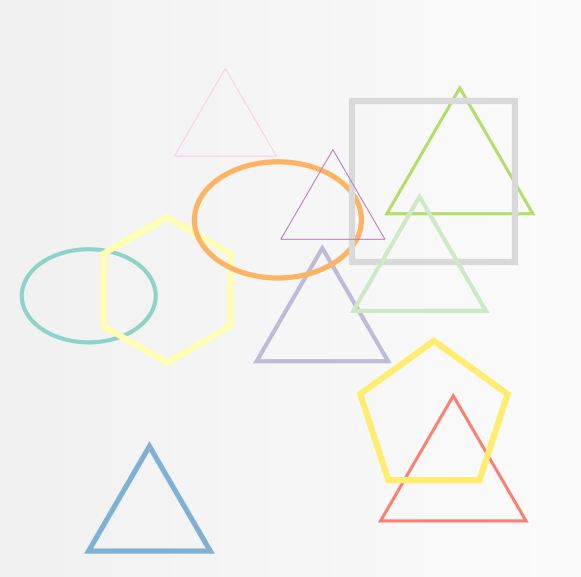[{"shape": "oval", "thickness": 2, "radius": 0.58, "center": [0.153, 0.487]}, {"shape": "hexagon", "thickness": 3, "radius": 0.63, "center": [0.287, 0.497]}, {"shape": "triangle", "thickness": 2, "radius": 0.65, "center": [0.555, 0.439]}, {"shape": "triangle", "thickness": 1.5, "radius": 0.72, "center": [0.78, 0.169]}, {"shape": "triangle", "thickness": 2.5, "radius": 0.6, "center": [0.257, 0.105]}, {"shape": "oval", "thickness": 2.5, "radius": 0.72, "center": [0.478, 0.618]}, {"shape": "triangle", "thickness": 1.5, "radius": 0.73, "center": [0.791, 0.702]}, {"shape": "triangle", "thickness": 0.5, "radius": 0.51, "center": [0.388, 0.779]}, {"shape": "square", "thickness": 3, "radius": 0.7, "center": [0.746, 0.684]}, {"shape": "triangle", "thickness": 0.5, "radius": 0.52, "center": [0.573, 0.636]}, {"shape": "triangle", "thickness": 2, "radius": 0.66, "center": [0.722, 0.527]}, {"shape": "pentagon", "thickness": 3, "radius": 0.67, "center": [0.747, 0.276]}]